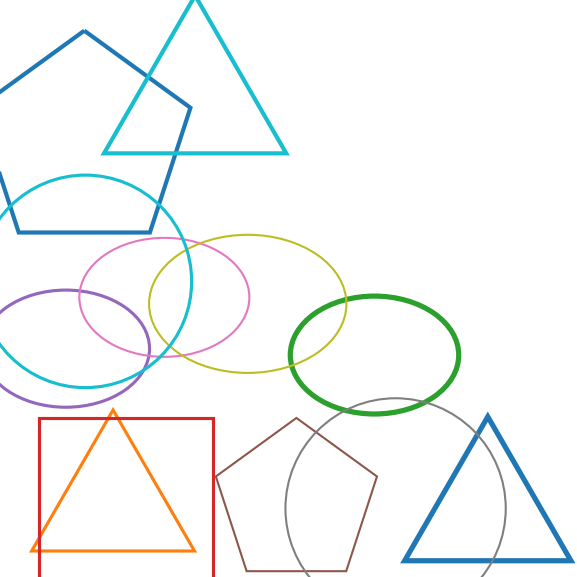[{"shape": "pentagon", "thickness": 2, "radius": 0.97, "center": [0.146, 0.753]}, {"shape": "triangle", "thickness": 2.5, "radius": 0.83, "center": [0.845, 0.111]}, {"shape": "triangle", "thickness": 1.5, "radius": 0.81, "center": [0.196, 0.126]}, {"shape": "oval", "thickness": 2.5, "radius": 0.73, "center": [0.648, 0.384]}, {"shape": "square", "thickness": 1.5, "radius": 0.75, "center": [0.218, 0.125]}, {"shape": "oval", "thickness": 1.5, "radius": 0.72, "center": [0.114, 0.395]}, {"shape": "pentagon", "thickness": 1, "radius": 0.73, "center": [0.513, 0.129]}, {"shape": "oval", "thickness": 1, "radius": 0.74, "center": [0.285, 0.484]}, {"shape": "circle", "thickness": 1, "radius": 0.95, "center": [0.685, 0.119]}, {"shape": "oval", "thickness": 1, "radius": 0.85, "center": [0.429, 0.473]}, {"shape": "triangle", "thickness": 2, "radius": 0.91, "center": [0.338, 0.825]}, {"shape": "circle", "thickness": 1.5, "radius": 0.92, "center": [0.148, 0.512]}]